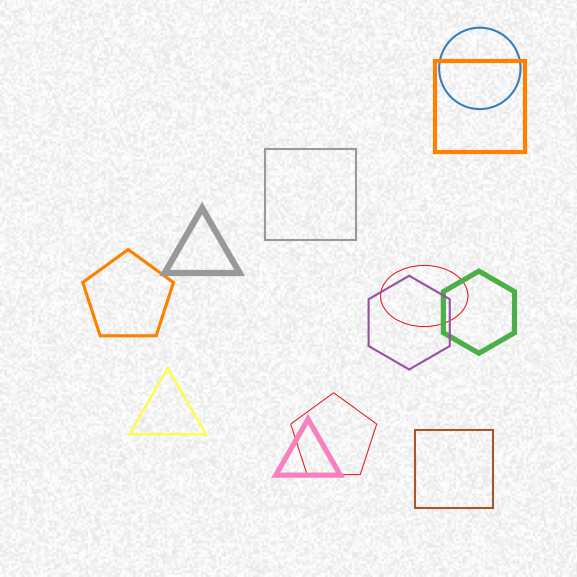[{"shape": "pentagon", "thickness": 0.5, "radius": 0.39, "center": [0.578, 0.241]}, {"shape": "oval", "thickness": 0.5, "radius": 0.38, "center": [0.735, 0.487]}, {"shape": "circle", "thickness": 1, "radius": 0.35, "center": [0.831, 0.881]}, {"shape": "hexagon", "thickness": 2.5, "radius": 0.36, "center": [0.829, 0.459]}, {"shape": "hexagon", "thickness": 1, "radius": 0.41, "center": [0.709, 0.44]}, {"shape": "square", "thickness": 2, "radius": 0.39, "center": [0.831, 0.815]}, {"shape": "pentagon", "thickness": 1.5, "radius": 0.41, "center": [0.222, 0.484]}, {"shape": "triangle", "thickness": 1, "radius": 0.38, "center": [0.291, 0.285]}, {"shape": "square", "thickness": 1, "radius": 0.34, "center": [0.786, 0.187]}, {"shape": "triangle", "thickness": 2.5, "radius": 0.32, "center": [0.533, 0.209]}, {"shape": "triangle", "thickness": 3, "radius": 0.38, "center": [0.35, 0.564]}, {"shape": "square", "thickness": 1, "radius": 0.39, "center": [0.537, 0.662]}]